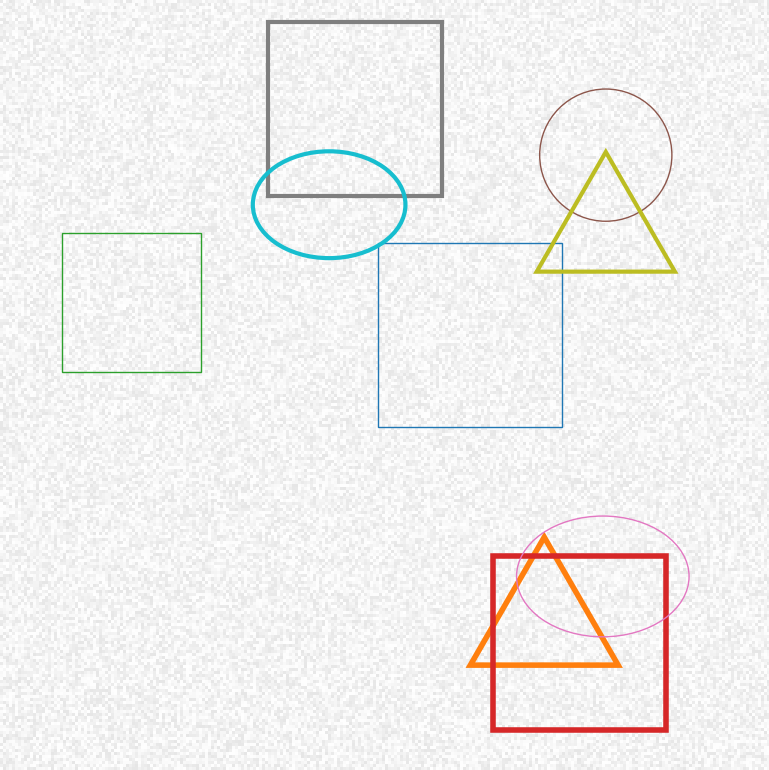[{"shape": "square", "thickness": 0.5, "radius": 0.6, "center": [0.61, 0.565]}, {"shape": "triangle", "thickness": 2, "radius": 0.55, "center": [0.707, 0.192]}, {"shape": "square", "thickness": 0.5, "radius": 0.45, "center": [0.171, 0.607]}, {"shape": "square", "thickness": 2, "radius": 0.56, "center": [0.753, 0.164]}, {"shape": "circle", "thickness": 0.5, "radius": 0.43, "center": [0.787, 0.799]}, {"shape": "oval", "thickness": 0.5, "radius": 0.56, "center": [0.783, 0.251]}, {"shape": "square", "thickness": 1.5, "radius": 0.56, "center": [0.461, 0.858]}, {"shape": "triangle", "thickness": 1.5, "radius": 0.52, "center": [0.787, 0.699]}, {"shape": "oval", "thickness": 1.5, "radius": 0.5, "center": [0.427, 0.734]}]